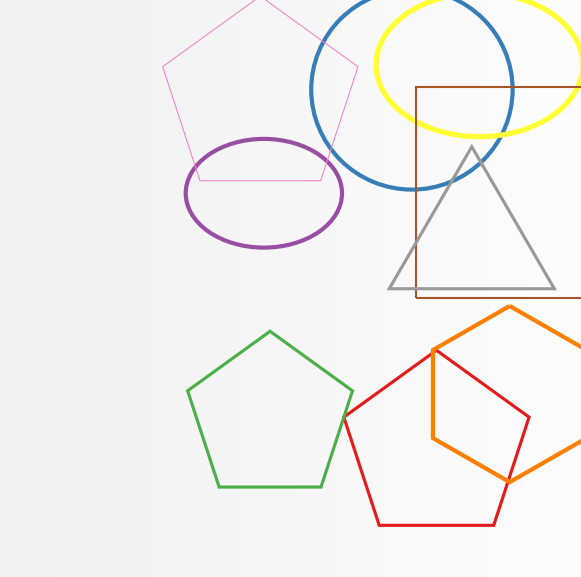[{"shape": "pentagon", "thickness": 1.5, "radius": 0.84, "center": [0.751, 0.225]}, {"shape": "circle", "thickness": 2, "radius": 0.87, "center": [0.709, 0.844]}, {"shape": "pentagon", "thickness": 1.5, "radius": 0.75, "center": [0.465, 0.276]}, {"shape": "oval", "thickness": 2, "radius": 0.67, "center": [0.454, 0.664]}, {"shape": "hexagon", "thickness": 2, "radius": 0.76, "center": [0.877, 0.317]}, {"shape": "oval", "thickness": 2.5, "radius": 0.89, "center": [0.825, 0.887]}, {"shape": "square", "thickness": 1, "radius": 0.91, "center": [0.898, 0.666]}, {"shape": "pentagon", "thickness": 0.5, "radius": 0.88, "center": [0.448, 0.829]}, {"shape": "triangle", "thickness": 1.5, "radius": 0.82, "center": [0.812, 0.581]}]